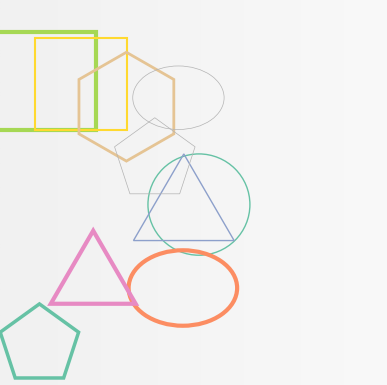[{"shape": "pentagon", "thickness": 2.5, "radius": 0.53, "center": [0.102, 0.104]}, {"shape": "circle", "thickness": 1, "radius": 0.66, "center": [0.513, 0.469]}, {"shape": "oval", "thickness": 3, "radius": 0.7, "center": [0.472, 0.252]}, {"shape": "triangle", "thickness": 1, "radius": 0.75, "center": [0.474, 0.45]}, {"shape": "triangle", "thickness": 3, "radius": 0.63, "center": [0.241, 0.274]}, {"shape": "square", "thickness": 3, "radius": 0.63, "center": [0.12, 0.789]}, {"shape": "square", "thickness": 1.5, "radius": 0.6, "center": [0.209, 0.781]}, {"shape": "hexagon", "thickness": 2, "radius": 0.71, "center": [0.326, 0.723]}, {"shape": "oval", "thickness": 0.5, "radius": 0.59, "center": [0.46, 0.746]}, {"shape": "pentagon", "thickness": 0.5, "radius": 0.55, "center": [0.399, 0.585]}]